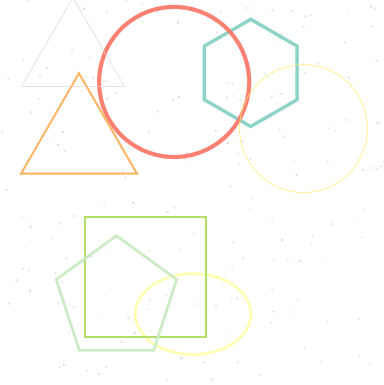[{"shape": "hexagon", "thickness": 2.5, "radius": 0.7, "center": [0.651, 0.811]}, {"shape": "oval", "thickness": 2, "radius": 0.75, "center": [0.501, 0.184]}, {"shape": "circle", "thickness": 3, "radius": 0.97, "center": [0.452, 0.787]}, {"shape": "triangle", "thickness": 1.5, "radius": 0.87, "center": [0.205, 0.636]}, {"shape": "square", "thickness": 1.5, "radius": 0.78, "center": [0.378, 0.281]}, {"shape": "triangle", "thickness": 0.5, "radius": 0.77, "center": [0.189, 0.852]}, {"shape": "pentagon", "thickness": 2, "radius": 0.82, "center": [0.303, 0.223]}, {"shape": "circle", "thickness": 0.5, "radius": 0.83, "center": [0.788, 0.666]}]